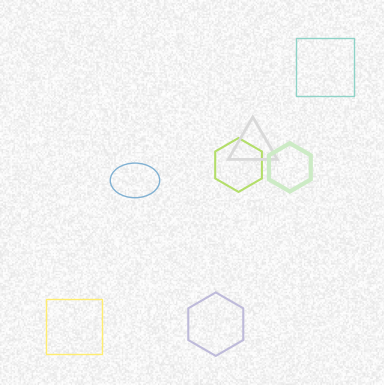[{"shape": "square", "thickness": 1, "radius": 0.38, "center": [0.845, 0.826]}, {"shape": "hexagon", "thickness": 1.5, "radius": 0.41, "center": [0.56, 0.158]}, {"shape": "oval", "thickness": 1, "radius": 0.32, "center": [0.351, 0.531]}, {"shape": "hexagon", "thickness": 1.5, "radius": 0.35, "center": [0.62, 0.572]}, {"shape": "triangle", "thickness": 2, "radius": 0.37, "center": [0.657, 0.623]}, {"shape": "hexagon", "thickness": 3, "radius": 0.31, "center": [0.753, 0.565]}, {"shape": "square", "thickness": 1, "radius": 0.36, "center": [0.192, 0.152]}]